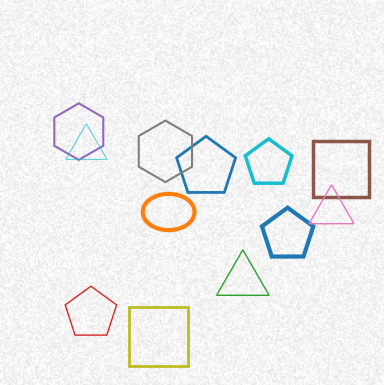[{"shape": "pentagon", "thickness": 3, "radius": 0.35, "center": [0.747, 0.39]}, {"shape": "pentagon", "thickness": 2, "radius": 0.4, "center": [0.535, 0.565]}, {"shape": "oval", "thickness": 3, "radius": 0.34, "center": [0.438, 0.449]}, {"shape": "triangle", "thickness": 1, "radius": 0.39, "center": [0.631, 0.272]}, {"shape": "pentagon", "thickness": 1, "radius": 0.35, "center": [0.236, 0.186]}, {"shape": "hexagon", "thickness": 1.5, "radius": 0.37, "center": [0.205, 0.658]}, {"shape": "square", "thickness": 2.5, "radius": 0.36, "center": [0.886, 0.561]}, {"shape": "triangle", "thickness": 1, "radius": 0.34, "center": [0.861, 0.453]}, {"shape": "hexagon", "thickness": 1.5, "radius": 0.4, "center": [0.43, 0.607]}, {"shape": "square", "thickness": 2, "radius": 0.38, "center": [0.413, 0.126]}, {"shape": "pentagon", "thickness": 2.5, "radius": 0.32, "center": [0.698, 0.576]}, {"shape": "triangle", "thickness": 0.5, "radius": 0.31, "center": [0.224, 0.617]}]